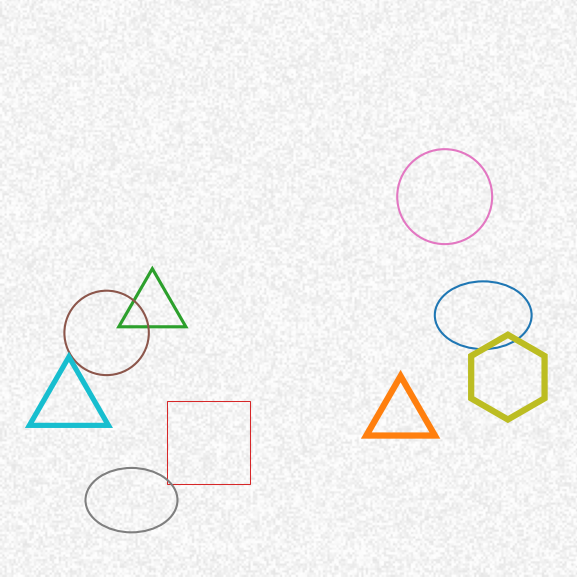[{"shape": "oval", "thickness": 1, "radius": 0.42, "center": [0.837, 0.453]}, {"shape": "triangle", "thickness": 3, "radius": 0.34, "center": [0.694, 0.279]}, {"shape": "triangle", "thickness": 1.5, "radius": 0.34, "center": [0.264, 0.467]}, {"shape": "square", "thickness": 0.5, "radius": 0.36, "center": [0.362, 0.233]}, {"shape": "circle", "thickness": 1, "radius": 0.37, "center": [0.185, 0.423]}, {"shape": "circle", "thickness": 1, "radius": 0.41, "center": [0.77, 0.659]}, {"shape": "oval", "thickness": 1, "radius": 0.4, "center": [0.228, 0.133]}, {"shape": "hexagon", "thickness": 3, "radius": 0.37, "center": [0.879, 0.346]}, {"shape": "triangle", "thickness": 2.5, "radius": 0.4, "center": [0.119, 0.302]}]